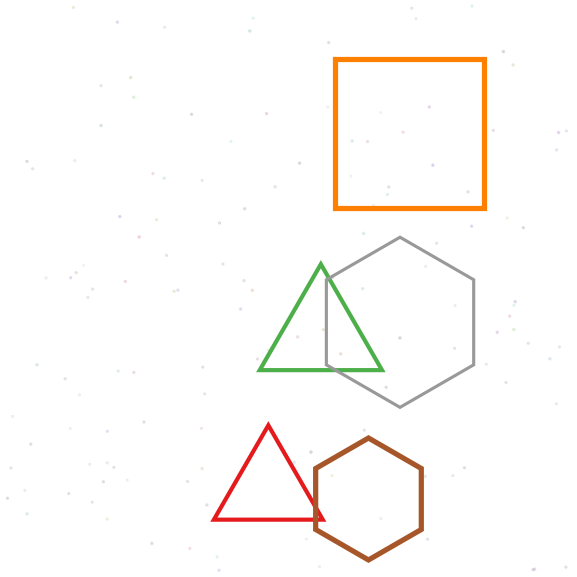[{"shape": "triangle", "thickness": 2, "radius": 0.54, "center": [0.465, 0.154]}, {"shape": "triangle", "thickness": 2, "radius": 0.61, "center": [0.556, 0.419]}, {"shape": "square", "thickness": 2.5, "radius": 0.64, "center": [0.71, 0.768]}, {"shape": "hexagon", "thickness": 2.5, "radius": 0.53, "center": [0.638, 0.135]}, {"shape": "hexagon", "thickness": 1.5, "radius": 0.74, "center": [0.693, 0.441]}]